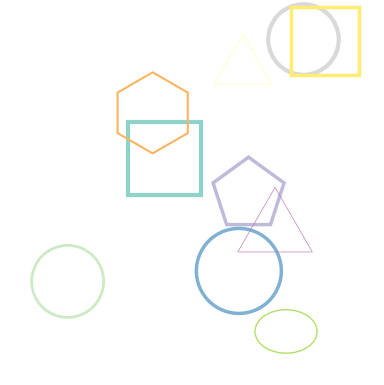[{"shape": "square", "thickness": 3, "radius": 0.47, "center": [0.428, 0.587]}, {"shape": "triangle", "thickness": 0.5, "radius": 0.43, "center": [0.631, 0.824]}, {"shape": "pentagon", "thickness": 2.5, "radius": 0.48, "center": [0.646, 0.495]}, {"shape": "circle", "thickness": 2.5, "radius": 0.55, "center": [0.62, 0.296]}, {"shape": "hexagon", "thickness": 1.5, "radius": 0.53, "center": [0.397, 0.707]}, {"shape": "oval", "thickness": 1, "radius": 0.4, "center": [0.743, 0.139]}, {"shape": "circle", "thickness": 3, "radius": 0.46, "center": [0.788, 0.897]}, {"shape": "triangle", "thickness": 0.5, "radius": 0.56, "center": [0.714, 0.401]}, {"shape": "circle", "thickness": 2, "radius": 0.47, "center": [0.176, 0.269]}, {"shape": "square", "thickness": 2.5, "radius": 0.44, "center": [0.844, 0.893]}]